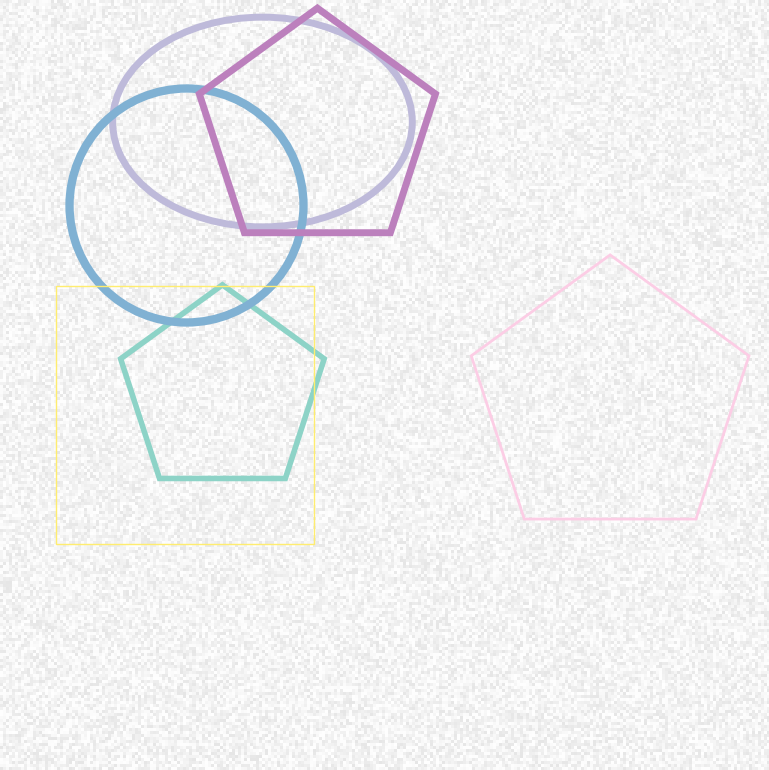[{"shape": "pentagon", "thickness": 2, "radius": 0.69, "center": [0.289, 0.491]}, {"shape": "oval", "thickness": 2.5, "radius": 0.97, "center": [0.341, 0.842]}, {"shape": "circle", "thickness": 3, "radius": 0.76, "center": [0.242, 0.733]}, {"shape": "pentagon", "thickness": 1, "radius": 0.95, "center": [0.792, 0.479]}, {"shape": "pentagon", "thickness": 2.5, "radius": 0.81, "center": [0.412, 0.828]}, {"shape": "square", "thickness": 0.5, "radius": 0.84, "center": [0.24, 0.46]}]